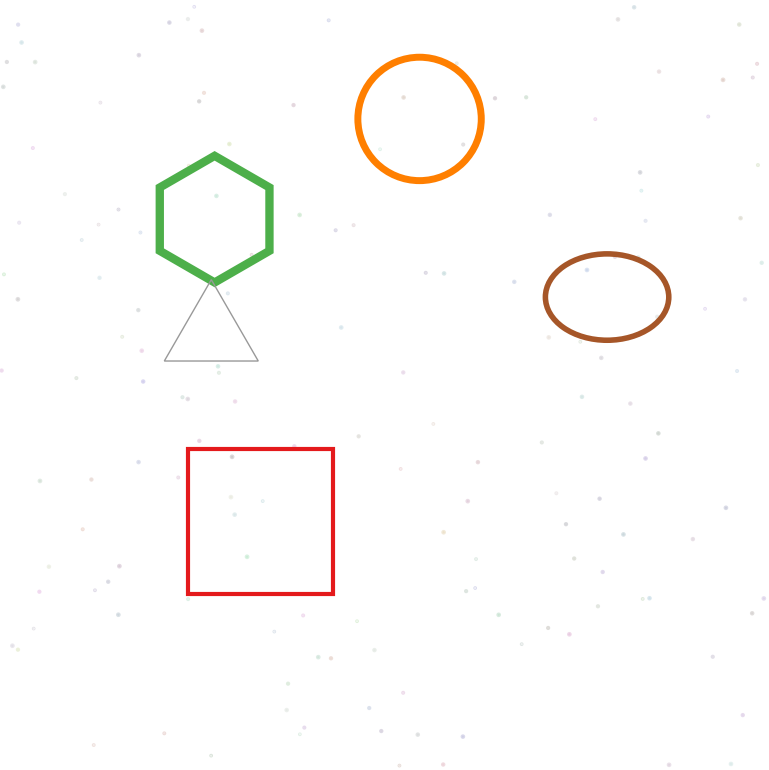[{"shape": "square", "thickness": 1.5, "radius": 0.47, "center": [0.338, 0.323]}, {"shape": "hexagon", "thickness": 3, "radius": 0.41, "center": [0.279, 0.715]}, {"shape": "circle", "thickness": 2.5, "radius": 0.4, "center": [0.545, 0.846]}, {"shape": "oval", "thickness": 2, "radius": 0.4, "center": [0.788, 0.614]}, {"shape": "triangle", "thickness": 0.5, "radius": 0.35, "center": [0.274, 0.566]}]